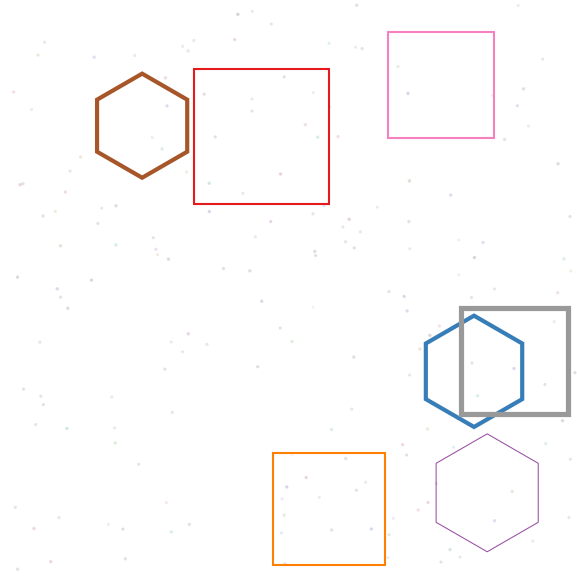[{"shape": "square", "thickness": 1, "radius": 0.59, "center": [0.452, 0.763]}, {"shape": "hexagon", "thickness": 2, "radius": 0.48, "center": [0.821, 0.356]}, {"shape": "hexagon", "thickness": 0.5, "radius": 0.51, "center": [0.844, 0.146]}, {"shape": "square", "thickness": 1, "radius": 0.49, "center": [0.57, 0.118]}, {"shape": "hexagon", "thickness": 2, "radius": 0.45, "center": [0.246, 0.781]}, {"shape": "square", "thickness": 1, "radius": 0.46, "center": [0.763, 0.851]}, {"shape": "square", "thickness": 2.5, "radius": 0.46, "center": [0.891, 0.374]}]